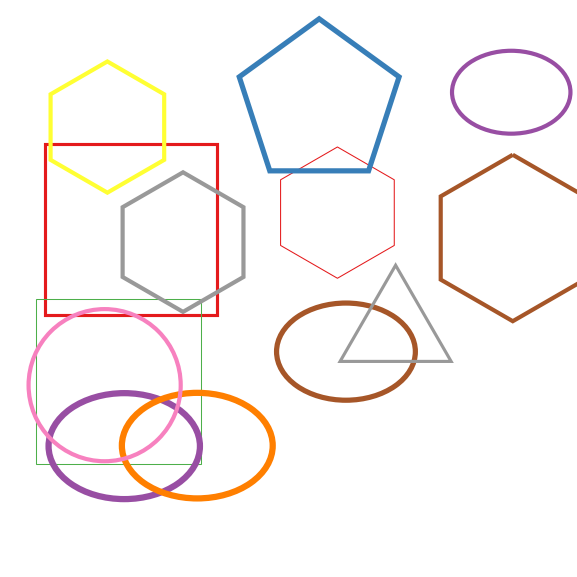[{"shape": "square", "thickness": 1.5, "radius": 0.74, "center": [0.227, 0.602]}, {"shape": "hexagon", "thickness": 0.5, "radius": 0.57, "center": [0.584, 0.631]}, {"shape": "pentagon", "thickness": 2.5, "radius": 0.73, "center": [0.553, 0.821]}, {"shape": "square", "thickness": 0.5, "radius": 0.71, "center": [0.205, 0.339]}, {"shape": "oval", "thickness": 3, "radius": 0.66, "center": [0.215, 0.227]}, {"shape": "oval", "thickness": 2, "radius": 0.51, "center": [0.885, 0.839]}, {"shape": "oval", "thickness": 3, "radius": 0.65, "center": [0.342, 0.227]}, {"shape": "hexagon", "thickness": 2, "radius": 0.57, "center": [0.186, 0.779]}, {"shape": "hexagon", "thickness": 2, "radius": 0.72, "center": [0.888, 0.587]}, {"shape": "oval", "thickness": 2.5, "radius": 0.6, "center": [0.599, 0.39]}, {"shape": "circle", "thickness": 2, "radius": 0.66, "center": [0.181, 0.332]}, {"shape": "triangle", "thickness": 1.5, "radius": 0.56, "center": [0.685, 0.429]}, {"shape": "hexagon", "thickness": 2, "radius": 0.6, "center": [0.317, 0.58]}]